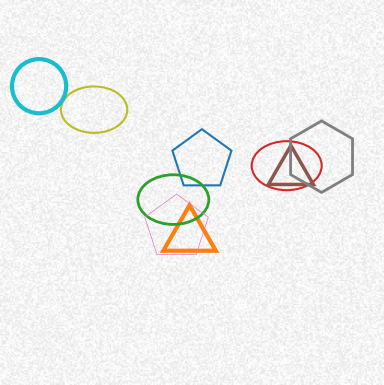[{"shape": "pentagon", "thickness": 1.5, "radius": 0.4, "center": [0.524, 0.584]}, {"shape": "triangle", "thickness": 3, "radius": 0.39, "center": [0.492, 0.388]}, {"shape": "oval", "thickness": 2, "radius": 0.46, "center": [0.45, 0.482]}, {"shape": "oval", "thickness": 1.5, "radius": 0.45, "center": [0.745, 0.57]}, {"shape": "triangle", "thickness": 2.5, "radius": 0.34, "center": [0.756, 0.555]}, {"shape": "pentagon", "thickness": 0.5, "radius": 0.43, "center": [0.459, 0.409]}, {"shape": "hexagon", "thickness": 2, "radius": 0.46, "center": [0.835, 0.593]}, {"shape": "oval", "thickness": 1.5, "radius": 0.43, "center": [0.244, 0.715]}, {"shape": "circle", "thickness": 3, "radius": 0.35, "center": [0.102, 0.776]}]